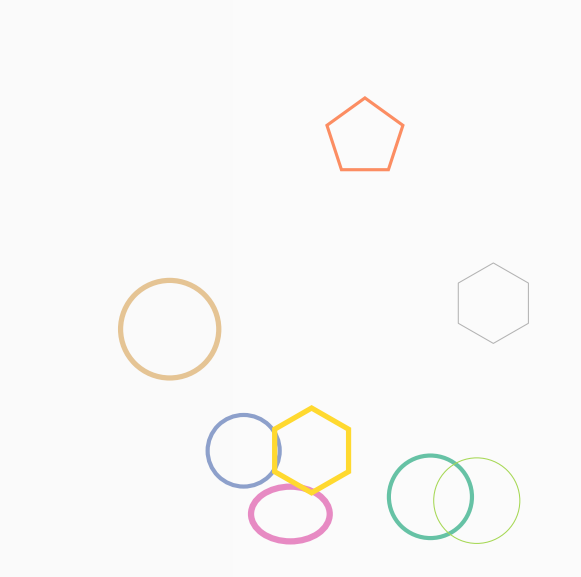[{"shape": "circle", "thickness": 2, "radius": 0.36, "center": [0.741, 0.139]}, {"shape": "pentagon", "thickness": 1.5, "radius": 0.34, "center": [0.628, 0.761]}, {"shape": "circle", "thickness": 2, "radius": 0.31, "center": [0.419, 0.219]}, {"shape": "oval", "thickness": 3, "radius": 0.34, "center": [0.5, 0.109]}, {"shape": "circle", "thickness": 0.5, "radius": 0.37, "center": [0.82, 0.132]}, {"shape": "hexagon", "thickness": 2.5, "radius": 0.37, "center": [0.536, 0.219]}, {"shape": "circle", "thickness": 2.5, "radius": 0.42, "center": [0.292, 0.429]}, {"shape": "hexagon", "thickness": 0.5, "radius": 0.35, "center": [0.849, 0.474]}]